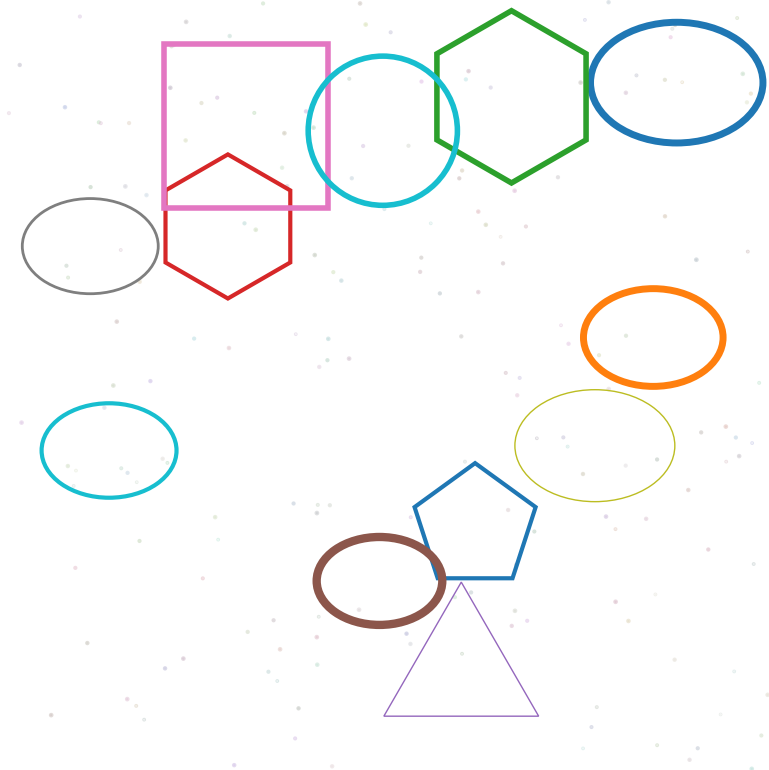[{"shape": "oval", "thickness": 2.5, "radius": 0.56, "center": [0.879, 0.893]}, {"shape": "pentagon", "thickness": 1.5, "radius": 0.41, "center": [0.617, 0.316]}, {"shape": "oval", "thickness": 2.5, "radius": 0.45, "center": [0.848, 0.562]}, {"shape": "hexagon", "thickness": 2, "radius": 0.56, "center": [0.664, 0.874]}, {"shape": "hexagon", "thickness": 1.5, "radius": 0.47, "center": [0.296, 0.706]}, {"shape": "triangle", "thickness": 0.5, "radius": 0.58, "center": [0.599, 0.128]}, {"shape": "oval", "thickness": 3, "radius": 0.41, "center": [0.493, 0.246]}, {"shape": "square", "thickness": 2, "radius": 0.53, "center": [0.319, 0.836]}, {"shape": "oval", "thickness": 1, "radius": 0.44, "center": [0.117, 0.68]}, {"shape": "oval", "thickness": 0.5, "radius": 0.52, "center": [0.773, 0.421]}, {"shape": "oval", "thickness": 1.5, "radius": 0.44, "center": [0.142, 0.415]}, {"shape": "circle", "thickness": 2, "radius": 0.48, "center": [0.497, 0.83]}]